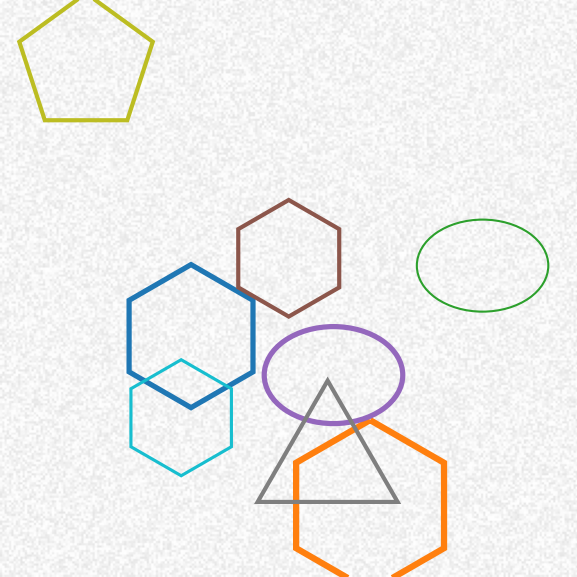[{"shape": "hexagon", "thickness": 2.5, "radius": 0.62, "center": [0.331, 0.417]}, {"shape": "hexagon", "thickness": 3, "radius": 0.74, "center": [0.641, 0.124]}, {"shape": "oval", "thickness": 1, "radius": 0.57, "center": [0.836, 0.539]}, {"shape": "oval", "thickness": 2.5, "radius": 0.6, "center": [0.577, 0.35]}, {"shape": "hexagon", "thickness": 2, "radius": 0.5, "center": [0.5, 0.552]}, {"shape": "triangle", "thickness": 2, "radius": 0.7, "center": [0.567, 0.2]}, {"shape": "pentagon", "thickness": 2, "radius": 0.61, "center": [0.149, 0.889]}, {"shape": "hexagon", "thickness": 1.5, "radius": 0.5, "center": [0.314, 0.276]}]